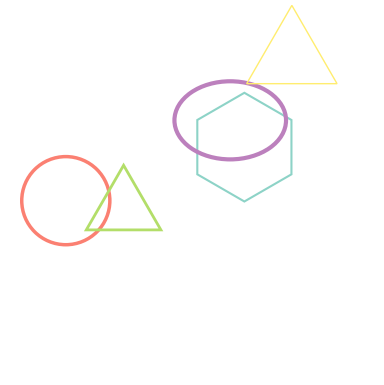[{"shape": "hexagon", "thickness": 1.5, "radius": 0.71, "center": [0.635, 0.618]}, {"shape": "circle", "thickness": 2.5, "radius": 0.57, "center": [0.171, 0.479]}, {"shape": "triangle", "thickness": 2, "radius": 0.56, "center": [0.321, 0.459]}, {"shape": "oval", "thickness": 3, "radius": 0.72, "center": [0.598, 0.687]}, {"shape": "triangle", "thickness": 1, "radius": 0.68, "center": [0.758, 0.85]}]